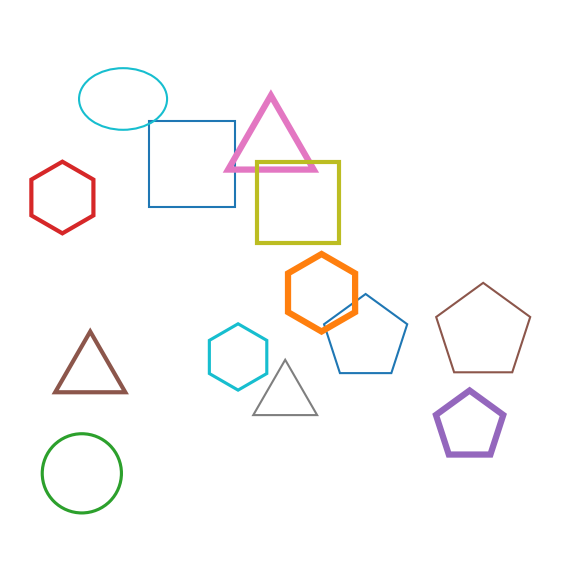[{"shape": "square", "thickness": 1, "radius": 0.37, "center": [0.332, 0.715]}, {"shape": "pentagon", "thickness": 1, "radius": 0.38, "center": [0.633, 0.414]}, {"shape": "hexagon", "thickness": 3, "radius": 0.34, "center": [0.557, 0.492]}, {"shape": "circle", "thickness": 1.5, "radius": 0.34, "center": [0.142, 0.18]}, {"shape": "hexagon", "thickness": 2, "radius": 0.31, "center": [0.108, 0.657]}, {"shape": "pentagon", "thickness": 3, "radius": 0.31, "center": [0.813, 0.262]}, {"shape": "pentagon", "thickness": 1, "radius": 0.43, "center": [0.837, 0.424]}, {"shape": "triangle", "thickness": 2, "radius": 0.35, "center": [0.156, 0.355]}, {"shape": "triangle", "thickness": 3, "radius": 0.43, "center": [0.469, 0.748]}, {"shape": "triangle", "thickness": 1, "radius": 0.32, "center": [0.494, 0.312]}, {"shape": "square", "thickness": 2, "radius": 0.35, "center": [0.516, 0.649]}, {"shape": "hexagon", "thickness": 1.5, "radius": 0.29, "center": [0.412, 0.381]}, {"shape": "oval", "thickness": 1, "radius": 0.38, "center": [0.213, 0.828]}]